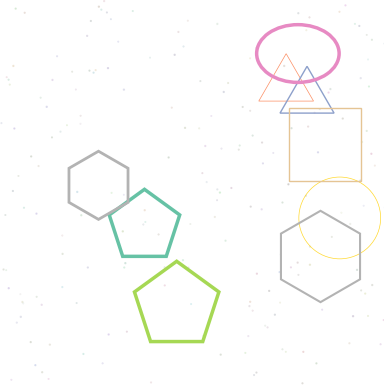[{"shape": "pentagon", "thickness": 2.5, "radius": 0.48, "center": [0.375, 0.412]}, {"shape": "triangle", "thickness": 0.5, "radius": 0.41, "center": [0.743, 0.778]}, {"shape": "triangle", "thickness": 1, "radius": 0.41, "center": [0.798, 0.747]}, {"shape": "oval", "thickness": 2.5, "radius": 0.54, "center": [0.774, 0.861]}, {"shape": "pentagon", "thickness": 2.5, "radius": 0.58, "center": [0.459, 0.206]}, {"shape": "circle", "thickness": 0.5, "radius": 0.53, "center": [0.882, 0.434]}, {"shape": "square", "thickness": 1, "radius": 0.47, "center": [0.845, 0.624]}, {"shape": "hexagon", "thickness": 2, "radius": 0.44, "center": [0.256, 0.519]}, {"shape": "hexagon", "thickness": 1.5, "radius": 0.59, "center": [0.832, 0.334]}]